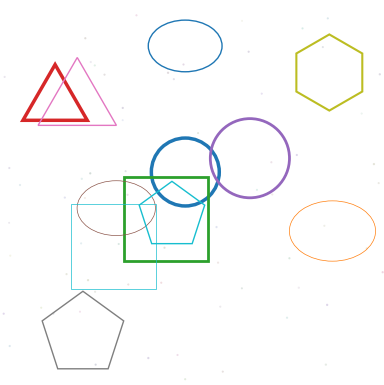[{"shape": "circle", "thickness": 2.5, "radius": 0.44, "center": [0.481, 0.553]}, {"shape": "oval", "thickness": 1, "radius": 0.48, "center": [0.481, 0.881]}, {"shape": "oval", "thickness": 0.5, "radius": 0.56, "center": [0.864, 0.4]}, {"shape": "square", "thickness": 2, "radius": 0.54, "center": [0.431, 0.43]}, {"shape": "triangle", "thickness": 2.5, "radius": 0.48, "center": [0.143, 0.736]}, {"shape": "circle", "thickness": 2, "radius": 0.51, "center": [0.649, 0.589]}, {"shape": "oval", "thickness": 0.5, "radius": 0.51, "center": [0.302, 0.459]}, {"shape": "triangle", "thickness": 1, "radius": 0.59, "center": [0.201, 0.733]}, {"shape": "pentagon", "thickness": 1, "radius": 0.56, "center": [0.215, 0.132]}, {"shape": "hexagon", "thickness": 1.5, "radius": 0.49, "center": [0.855, 0.812]}, {"shape": "pentagon", "thickness": 1, "radius": 0.45, "center": [0.447, 0.439]}, {"shape": "square", "thickness": 0.5, "radius": 0.55, "center": [0.295, 0.36]}]